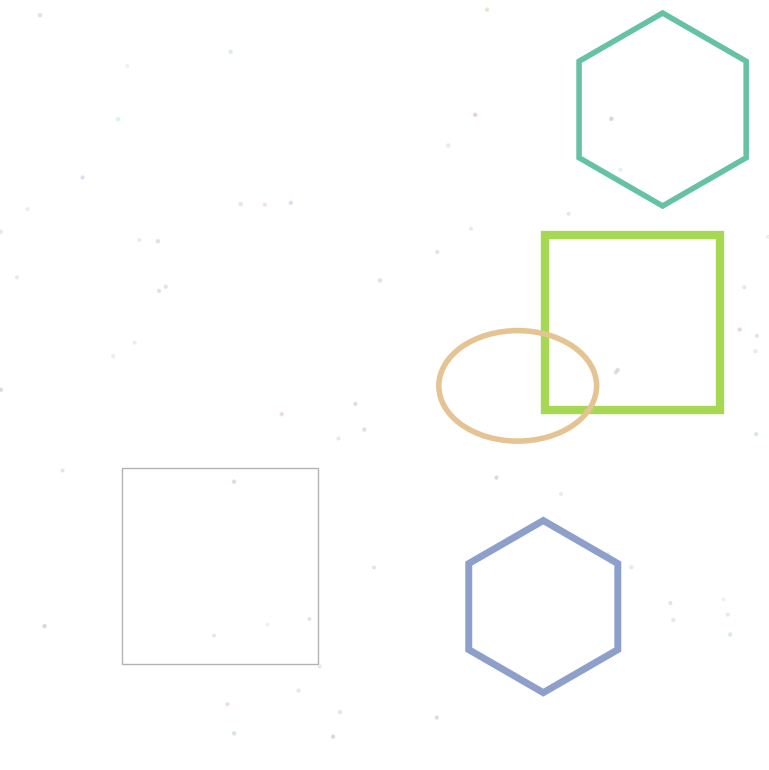[{"shape": "hexagon", "thickness": 2, "radius": 0.63, "center": [0.861, 0.858]}, {"shape": "hexagon", "thickness": 2.5, "radius": 0.56, "center": [0.706, 0.212]}, {"shape": "square", "thickness": 3, "radius": 0.57, "center": [0.822, 0.581]}, {"shape": "oval", "thickness": 2, "radius": 0.51, "center": [0.672, 0.499]}, {"shape": "square", "thickness": 0.5, "radius": 0.64, "center": [0.286, 0.265]}]